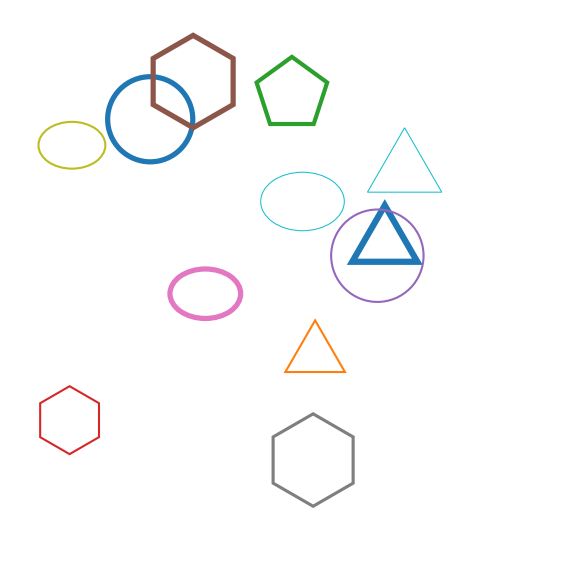[{"shape": "circle", "thickness": 2.5, "radius": 0.37, "center": [0.26, 0.793]}, {"shape": "triangle", "thickness": 3, "radius": 0.33, "center": [0.666, 0.578]}, {"shape": "triangle", "thickness": 1, "radius": 0.3, "center": [0.546, 0.385]}, {"shape": "pentagon", "thickness": 2, "radius": 0.32, "center": [0.505, 0.836]}, {"shape": "hexagon", "thickness": 1, "radius": 0.29, "center": [0.12, 0.272]}, {"shape": "circle", "thickness": 1, "radius": 0.4, "center": [0.653, 0.556]}, {"shape": "hexagon", "thickness": 2.5, "radius": 0.4, "center": [0.334, 0.858]}, {"shape": "oval", "thickness": 2.5, "radius": 0.31, "center": [0.356, 0.491]}, {"shape": "hexagon", "thickness": 1.5, "radius": 0.4, "center": [0.542, 0.203]}, {"shape": "oval", "thickness": 1, "radius": 0.29, "center": [0.125, 0.748]}, {"shape": "oval", "thickness": 0.5, "radius": 0.36, "center": [0.524, 0.65]}, {"shape": "triangle", "thickness": 0.5, "radius": 0.37, "center": [0.701, 0.704]}]